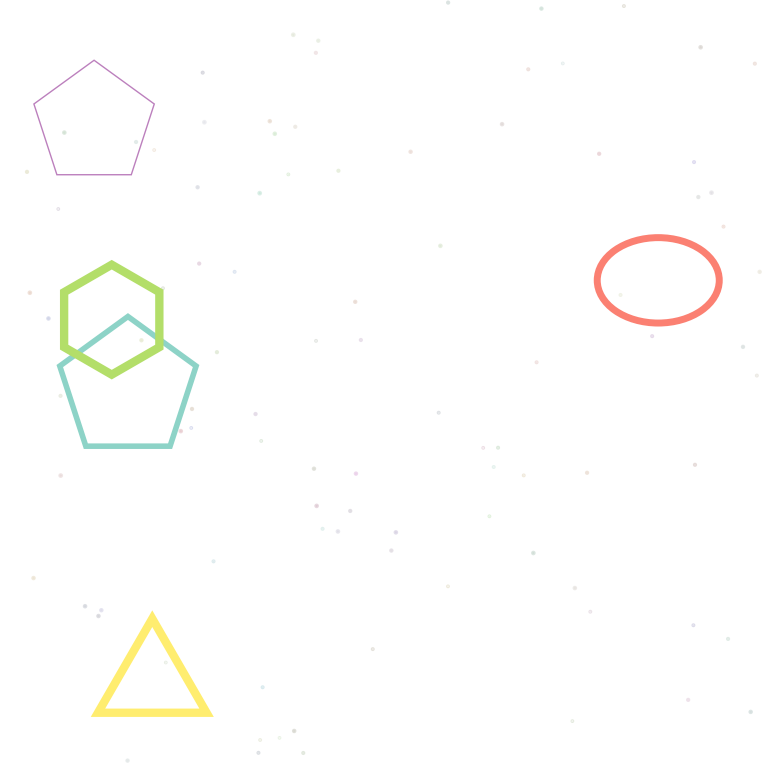[{"shape": "pentagon", "thickness": 2, "radius": 0.47, "center": [0.166, 0.496]}, {"shape": "oval", "thickness": 2.5, "radius": 0.4, "center": [0.855, 0.636]}, {"shape": "hexagon", "thickness": 3, "radius": 0.36, "center": [0.145, 0.585]}, {"shape": "pentagon", "thickness": 0.5, "radius": 0.41, "center": [0.122, 0.84]}, {"shape": "triangle", "thickness": 3, "radius": 0.41, "center": [0.198, 0.115]}]